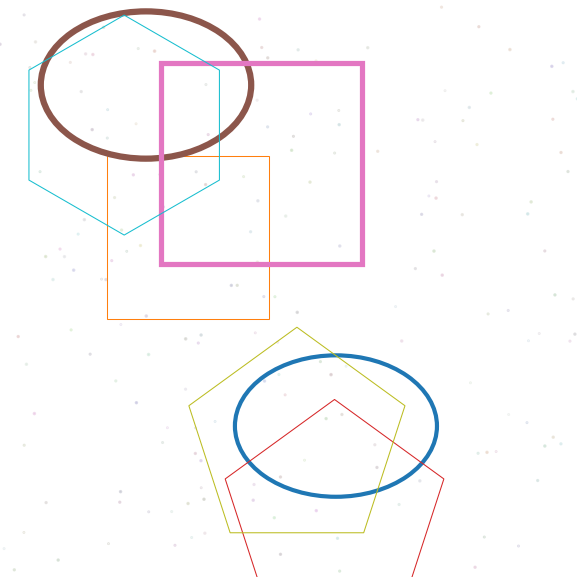[{"shape": "oval", "thickness": 2, "radius": 0.87, "center": [0.582, 0.261]}, {"shape": "square", "thickness": 0.5, "radius": 0.7, "center": [0.325, 0.588]}, {"shape": "pentagon", "thickness": 0.5, "radius": 1.0, "center": [0.579, 0.108]}, {"shape": "oval", "thickness": 3, "radius": 0.91, "center": [0.253, 0.852]}, {"shape": "square", "thickness": 2.5, "radius": 0.87, "center": [0.453, 0.716]}, {"shape": "pentagon", "thickness": 0.5, "radius": 0.98, "center": [0.514, 0.236]}, {"shape": "hexagon", "thickness": 0.5, "radius": 0.95, "center": [0.215, 0.783]}]